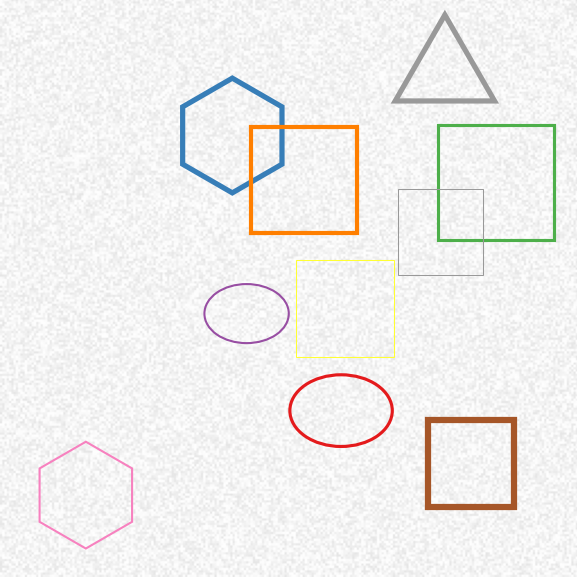[{"shape": "oval", "thickness": 1.5, "radius": 0.44, "center": [0.591, 0.288]}, {"shape": "hexagon", "thickness": 2.5, "radius": 0.5, "center": [0.402, 0.764]}, {"shape": "square", "thickness": 1.5, "radius": 0.5, "center": [0.859, 0.683]}, {"shape": "oval", "thickness": 1, "radius": 0.37, "center": [0.427, 0.456]}, {"shape": "square", "thickness": 2, "radius": 0.46, "center": [0.526, 0.688]}, {"shape": "square", "thickness": 0.5, "radius": 0.42, "center": [0.597, 0.465]}, {"shape": "square", "thickness": 3, "radius": 0.37, "center": [0.815, 0.196]}, {"shape": "hexagon", "thickness": 1, "radius": 0.46, "center": [0.149, 0.142]}, {"shape": "square", "thickness": 0.5, "radius": 0.37, "center": [0.763, 0.598]}, {"shape": "triangle", "thickness": 2.5, "radius": 0.5, "center": [0.77, 0.874]}]